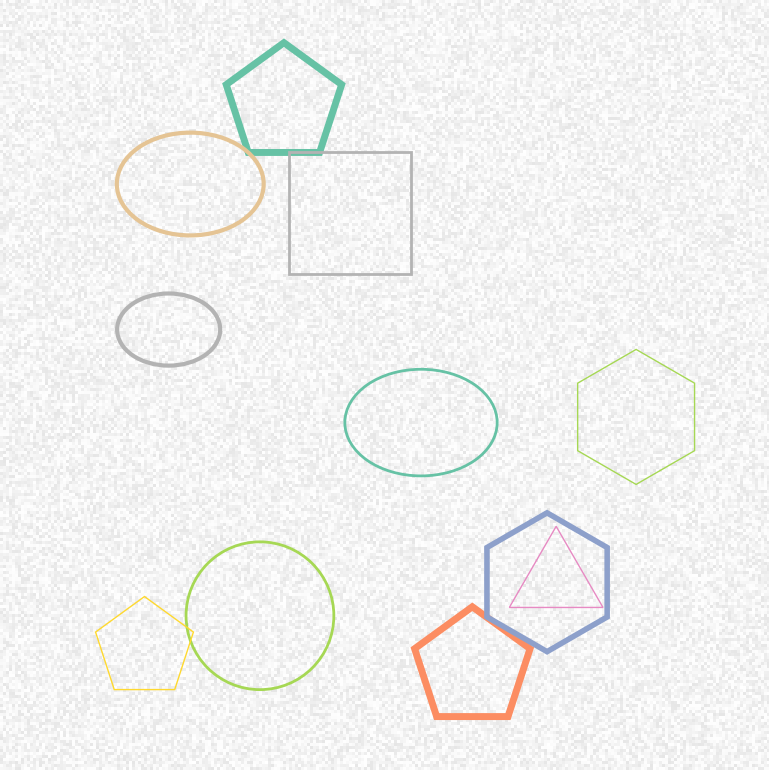[{"shape": "oval", "thickness": 1, "radius": 0.49, "center": [0.547, 0.451]}, {"shape": "pentagon", "thickness": 2.5, "radius": 0.39, "center": [0.369, 0.866]}, {"shape": "pentagon", "thickness": 2.5, "radius": 0.39, "center": [0.613, 0.133]}, {"shape": "hexagon", "thickness": 2, "radius": 0.45, "center": [0.71, 0.244]}, {"shape": "triangle", "thickness": 0.5, "radius": 0.35, "center": [0.722, 0.246]}, {"shape": "circle", "thickness": 1, "radius": 0.48, "center": [0.338, 0.2]}, {"shape": "hexagon", "thickness": 0.5, "radius": 0.44, "center": [0.826, 0.459]}, {"shape": "pentagon", "thickness": 0.5, "radius": 0.33, "center": [0.188, 0.158]}, {"shape": "oval", "thickness": 1.5, "radius": 0.48, "center": [0.247, 0.761]}, {"shape": "oval", "thickness": 1.5, "radius": 0.33, "center": [0.219, 0.572]}, {"shape": "square", "thickness": 1, "radius": 0.4, "center": [0.454, 0.723]}]